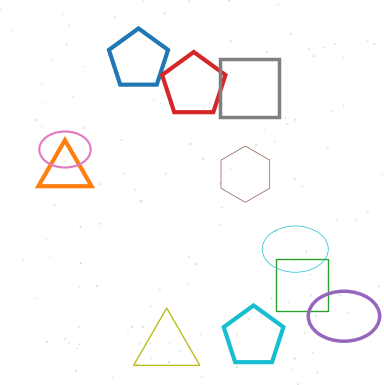[{"shape": "pentagon", "thickness": 3, "radius": 0.4, "center": [0.36, 0.845]}, {"shape": "triangle", "thickness": 3, "radius": 0.4, "center": [0.169, 0.556]}, {"shape": "square", "thickness": 1, "radius": 0.34, "center": [0.784, 0.26]}, {"shape": "pentagon", "thickness": 3, "radius": 0.43, "center": [0.503, 0.779]}, {"shape": "oval", "thickness": 2.5, "radius": 0.46, "center": [0.893, 0.179]}, {"shape": "hexagon", "thickness": 0.5, "radius": 0.37, "center": [0.637, 0.548]}, {"shape": "oval", "thickness": 1.5, "radius": 0.33, "center": [0.169, 0.612]}, {"shape": "square", "thickness": 2.5, "radius": 0.38, "center": [0.648, 0.771]}, {"shape": "triangle", "thickness": 1, "radius": 0.5, "center": [0.433, 0.101]}, {"shape": "pentagon", "thickness": 3, "radius": 0.41, "center": [0.659, 0.125]}, {"shape": "oval", "thickness": 0.5, "radius": 0.43, "center": [0.767, 0.353]}]